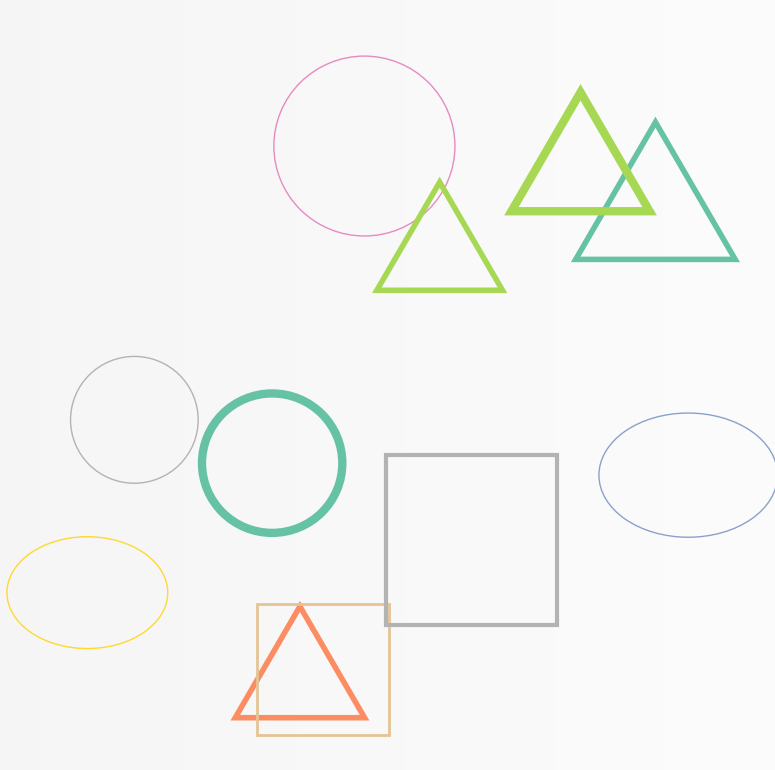[{"shape": "triangle", "thickness": 2, "radius": 0.59, "center": [0.846, 0.723]}, {"shape": "circle", "thickness": 3, "radius": 0.45, "center": [0.351, 0.398]}, {"shape": "triangle", "thickness": 2, "radius": 0.48, "center": [0.387, 0.116]}, {"shape": "oval", "thickness": 0.5, "radius": 0.58, "center": [0.888, 0.383]}, {"shape": "circle", "thickness": 0.5, "radius": 0.58, "center": [0.47, 0.81]}, {"shape": "triangle", "thickness": 2, "radius": 0.47, "center": [0.567, 0.67]}, {"shape": "triangle", "thickness": 3, "radius": 0.51, "center": [0.749, 0.777]}, {"shape": "oval", "thickness": 0.5, "radius": 0.52, "center": [0.113, 0.23]}, {"shape": "square", "thickness": 1, "radius": 0.43, "center": [0.417, 0.13]}, {"shape": "circle", "thickness": 0.5, "radius": 0.41, "center": [0.173, 0.455]}, {"shape": "square", "thickness": 1.5, "radius": 0.55, "center": [0.608, 0.298]}]